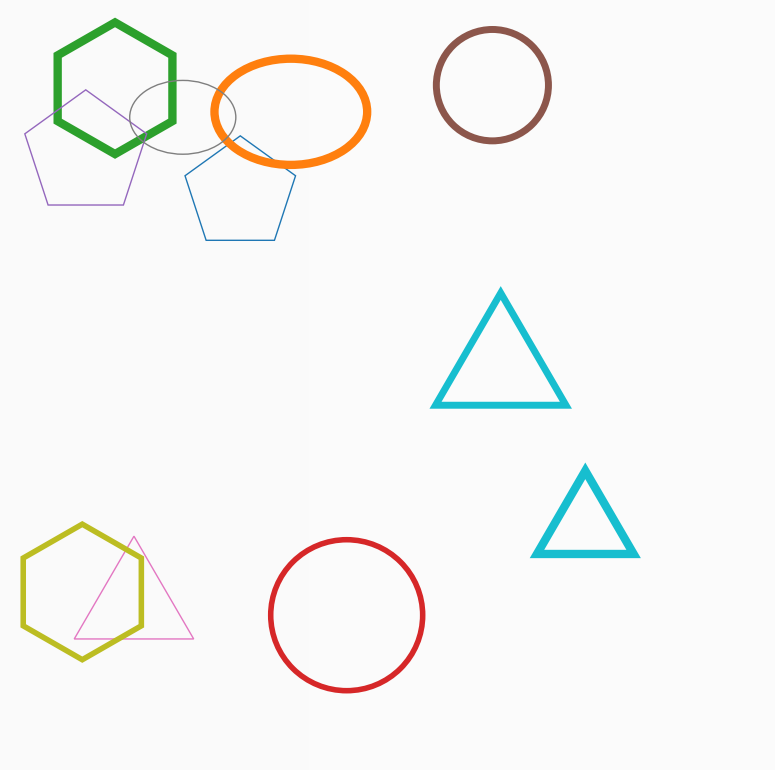[{"shape": "pentagon", "thickness": 0.5, "radius": 0.37, "center": [0.31, 0.749]}, {"shape": "oval", "thickness": 3, "radius": 0.49, "center": [0.375, 0.855]}, {"shape": "hexagon", "thickness": 3, "radius": 0.43, "center": [0.148, 0.885]}, {"shape": "circle", "thickness": 2, "radius": 0.49, "center": [0.447, 0.201]}, {"shape": "pentagon", "thickness": 0.5, "radius": 0.41, "center": [0.111, 0.801]}, {"shape": "circle", "thickness": 2.5, "radius": 0.36, "center": [0.635, 0.889]}, {"shape": "triangle", "thickness": 0.5, "radius": 0.44, "center": [0.173, 0.215]}, {"shape": "oval", "thickness": 0.5, "radius": 0.34, "center": [0.236, 0.848]}, {"shape": "hexagon", "thickness": 2, "radius": 0.44, "center": [0.106, 0.231]}, {"shape": "triangle", "thickness": 3, "radius": 0.36, "center": [0.755, 0.317]}, {"shape": "triangle", "thickness": 2.5, "radius": 0.49, "center": [0.646, 0.522]}]